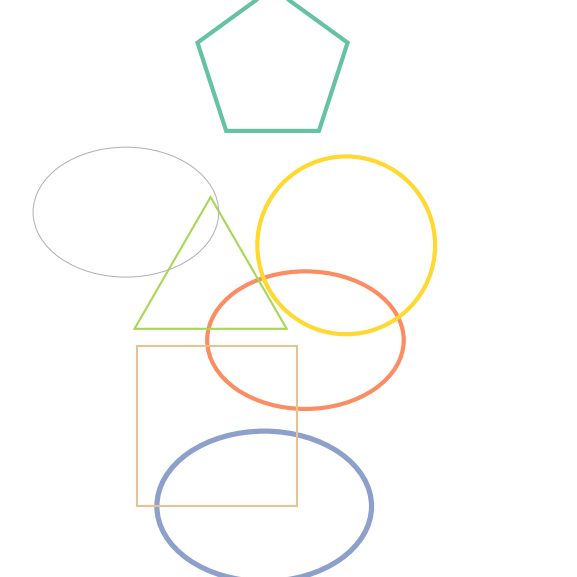[{"shape": "pentagon", "thickness": 2, "radius": 0.68, "center": [0.472, 0.883]}, {"shape": "oval", "thickness": 2, "radius": 0.85, "center": [0.529, 0.41]}, {"shape": "oval", "thickness": 2.5, "radius": 0.93, "center": [0.458, 0.122]}, {"shape": "triangle", "thickness": 1, "radius": 0.76, "center": [0.365, 0.506]}, {"shape": "circle", "thickness": 2, "radius": 0.77, "center": [0.6, 0.574]}, {"shape": "square", "thickness": 1, "radius": 0.69, "center": [0.375, 0.261]}, {"shape": "oval", "thickness": 0.5, "radius": 0.8, "center": [0.218, 0.632]}]